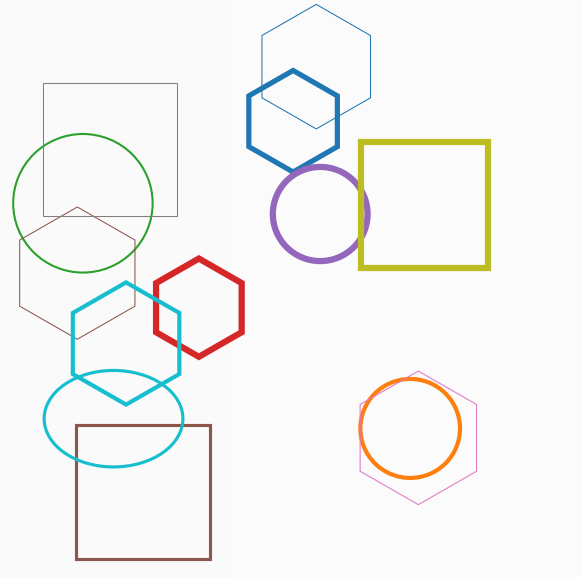[{"shape": "hexagon", "thickness": 2.5, "radius": 0.44, "center": [0.504, 0.789]}, {"shape": "hexagon", "thickness": 0.5, "radius": 0.54, "center": [0.544, 0.884]}, {"shape": "circle", "thickness": 2, "radius": 0.43, "center": [0.706, 0.257]}, {"shape": "circle", "thickness": 1, "radius": 0.6, "center": [0.143, 0.647]}, {"shape": "hexagon", "thickness": 3, "radius": 0.43, "center": [0.342, 0.466]}, {"shape": "circle", "thickness": 3, "radius": 0.41, "center": [0.551, 0.629]}, {"shape": "hexagon", "thickness": 0.5, "radius": 0.57, "center": [0.133, 0.526]}, {"shape": "square", "thickness": 1.5, "radius": 0.58, "center": [0.246, 0.146]}, {"shape": "hexagon", "thickness": 0.5, "radius": 0.58, "center": [0.72, 0.241]}, {"shape": "square", "thickness": 0.5, "radius": 0.57, "center": [0.189, 0.74]}, {"shape": "square", "thickness": 3, "radius": 0.55, "center": [0.73, 0.644]}, {"shape": "hexagon", "thickness": 2, "radius": 0.53, "center": [0.217, 0.404]}, {"shape": "oval", "thickness": 1.5, "radius": 0.6, "center": [0.195, 0.274]}]